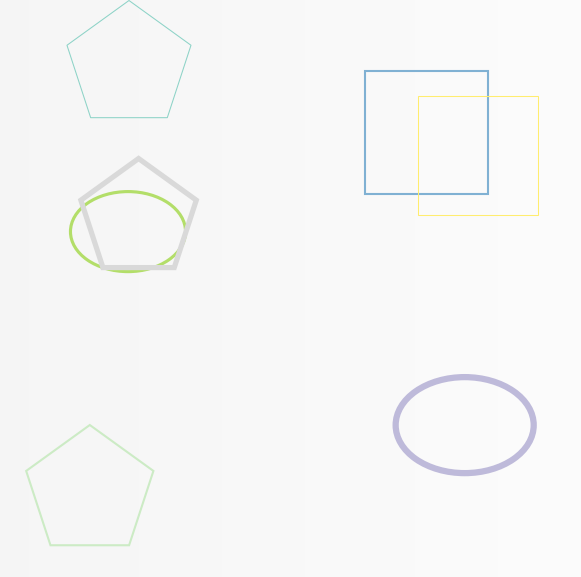[{"shape": "pentagon", "thickness": 0.5, "radius": 0.56, "center": [0.222, 0.886]}, {"shape": "oval", "thickness": 3, "radius": 0.59, "center": [0.799, 0.263]}, {"shape": "square", "thickness": 1, "radius": 0.53, "center": [0.733, 0.77]}, {"shape": "oval", "thickness": 1.5, "radius": 0.49, "center": [0.22, 0.598]}, {"shape": "pentagon", "thickness": 2.5, "radius": 0.52, "center": [0.238, 0.62]}, {"shape": "pentagon", "thickness": 1, "radius": 0.58, "center": [0.154, 0.148]}, {"shape": "square", "thickness": 0.5, "radius": 0.51, "center": [0.822, 0.73]}]